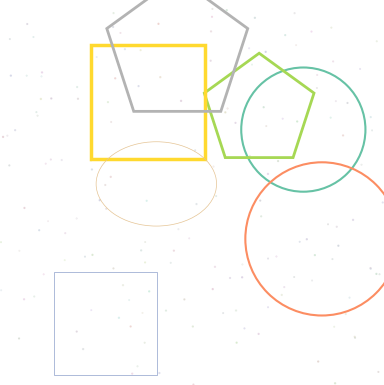[{"shape": "circle", "thickness": 1.5, "radius": 0.81, "center": [0.788, 0.663]}, {"shape": "circle", "thickness": 1.5, "radius": 0.99, "center": [0.836, 0.379]}, {"shape": "square", "thickness": 0.5, "radius": 0.67, "center": [0.275, 0.159]}, {"shape": "pentagon", "thickness": 2, "radius": 0.75, "center": [0.673, 0.712]}, {"shape": "square", "thickness": 2.5, "radius": 0.74, "center": [0.385, 0.736]}, {"shape": "oval", "thickness": 0.5, "radius": 0.78, "center": [0.406, 0.522]}, {"shape": "pentagon", "thickness": 2, "radius": 0.96, "center": [0.46, 0.866]}]